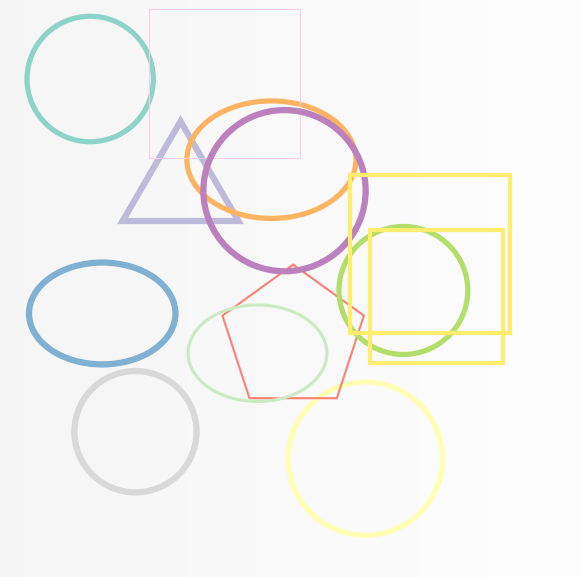[{"shape": "circle", "thickness": 2.5, "radius": 0.54, "center": [0.155, 0.862]}, {"shape": "circle", "thickness": 2.5, "radius": 0.66, "center": [0.629, 0.205]}, {"shape": "triangle", "thickness": 3, "radius": 0.58, "center": [0.311, 0.674]}, {"shape": "pentagon", "thickness": 1, "radius": 0.64, "center": [0.504, 0.413]}, {"shape": "oval", "thickness": 3, "radius": 0.63, "center": [0.176, 0.456]}, {"shape": "oval", "thickness": 2.5, "radius": 0.73, "center": [0.467, 0.723]}, {"shape": "circle", "thickness": 2.5, "radius": 0.55, "center": [0.694, 0.496]}, {"shape": "square", "thickness": 0.5, "radius": 0.65, "center": [0.386, 0.854]}, {"shape": "circle", "thickness": 3, "radius": 0.53, "center": [0.233, 0.252]}, {"shape": "circle", "thickness": 3, "radius": 0.7, "center": [0.489, 0.669]}, {"shape": "oval", "thickness": 1.5, "radius": 0.6, "center": [0.443, 0.388]}, {"shape": "square", "thickness": 2, "radius": 0.58, "center": [0.751, 0.486]}, {"shape": "square", "thickness": 2, "radius": 0.68, "center": [0.74, 0.559]}]